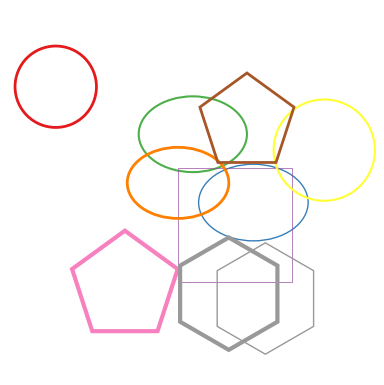[{"shape": "circle", "thickness": 2, "radius": 0.53, "center": [0.145, 0.775]}, {"shape": "oval", "thickness": 1, "radius": 0.71, "center": [0.658, 0.474]}, {"shape": "oval", "thickness": 1.5, "radius": 0.7, "center": [0.501, 0.651]}, {"shape": "square", "thickness": 0.5, "radius": 0.74, "center": [0.61, 0.416]}, {"shape": "oval", "thickness": 2, "radius": 0.66, "center": [0.462, 0.525]}, {"shape": "circle", "thickness": 1.5, "radius": 0.66, "center": [0.842, 0.61]}, {"shape": "pentagon", "thickness": 2, "radius": 0.64, "center": [0.641, 0.682]}, {"shape": "pentagon", "thickness": 3, "radius": 0.72, "center": [0.324, 0.257]}, {"shape": "hexagon", "thickness": 3, "radius": 0.73, "center": [0.594, 0.237]}, {"shape": "hexagon", "thickness": 1, "radius": 0.72, "center": [0.689, 0.225]}]